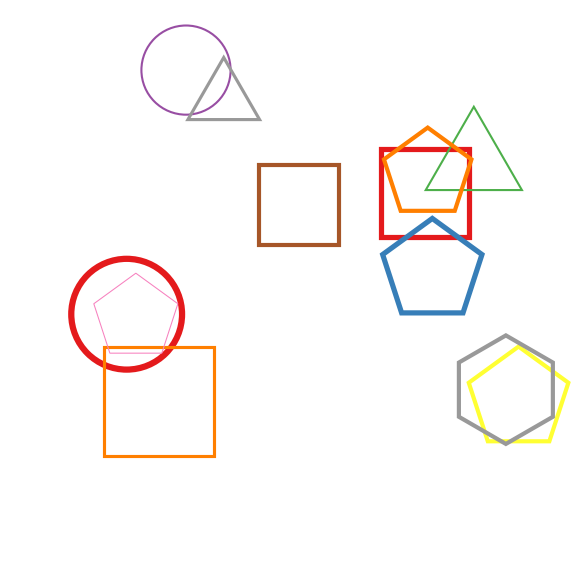[{"shape": "square", "thickness": 2.5, "radius": 0.38, "center": [0.736, 0.664]}, {"shape": "circle", "thickness": 3, "radius": 0.48, "center": [0.219, 0.455]}, {"shape": "pentagon", "thickness": 2.5, "radius": 0.45, "center": [0.749, 0.53]}, {"shape": "triangle", "thickness": 1, "radius": 0.48, "center": [0.82, 0.718]}, {"shape": "circle", "thickness": 1, "radius": 0.39, "center": [0.322, 0.878]}, {"shape": "pentagon", "thickness": 2, "radius": 0.4, "center": [0.741, 0.699]}, {"shape": "square", "thickness": 1.5, "radius": 0.47, "center": [0.275, 0.305]}, {"shape": "pentagon", "thickness": 2, "radius": 0.45, "center": [0.898, 0.308]}, {"shape": "square", "thickness": 2, "radius": 0.35, "center": [0.518, 0.644]}, {"shape": "pentagon", "thickness": 0.5, "radius": 0.38, "center": [0.235, 0.45]}, {"shape": "triangle", "thickness": 1.5, "radius": 0.36, "center": [0.387, 0.828]}, {"shape": "hexagon", "thickness": 2, "radius": 0.47, "center": [0.876, 0.324]}]